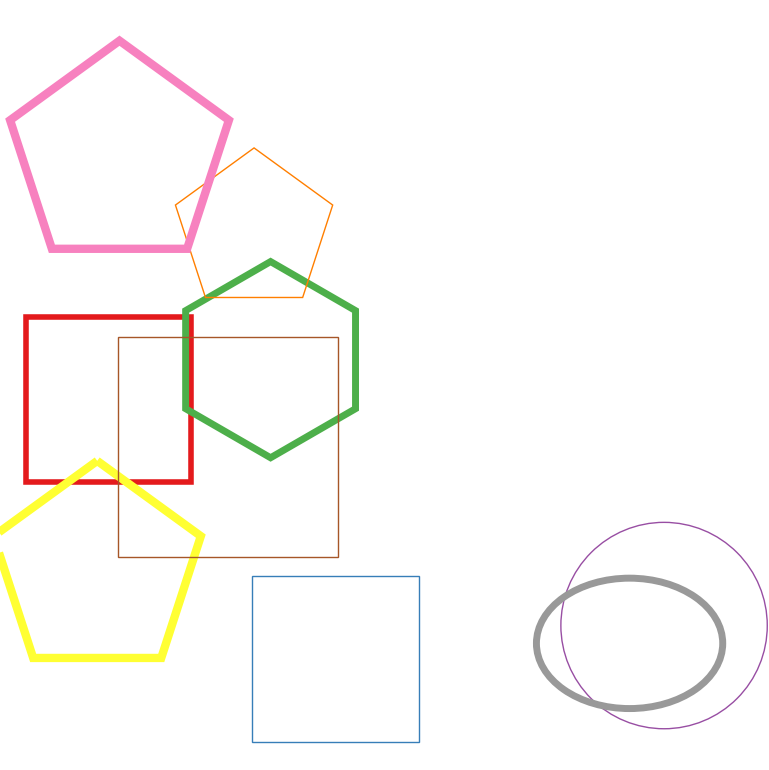[{"shape": "square", "thickness": 2, "radius": 0.53, "center": [0.141, 0.482]}, {"shape": "square", "thickness": 0.5, "radius": 0.54, "center": [0.436, 0.144]}, {"shape": "hexagon", "thickness": 2.5, "radius": 0.64, "center": [0.351, 0.533]}, {"shape": "circle", "thickness": 0.5, "radius": 0.67, "center": [0.862, 0.188]}, {"shape": "pentagon", "thickness": 0.5, "radius": 0.54, "center": [0.33, 0.701]}, {"shape": "pentagon", "thickness": 3, "radius": 0.71, "center": [0.126, 0.26]}, {"shape": "square", "thickness": 0.5, "radius": 0.71, "center": [0.296, 0.419]}, {"shape": "pentagon", "thickness": 3, "radius": 0.75, "center": [0.155, 0.798]}, {"shape": "oval", "thickness": 2.5, "radius": 0.6, "center": [0.818, 0.164]}]